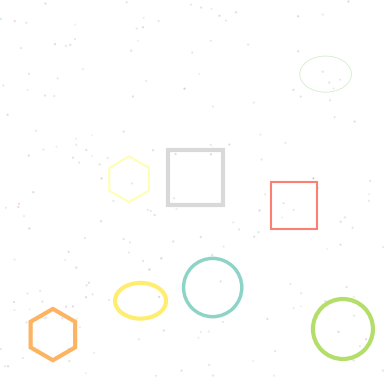[{"shape": "circle", "thickness": 2.5, "radius": 0.38, "center": [0.552, 0.253]}, {"shape": "hexagon", "thickness": 1.5, "radius": 0.3, "center": [0.335, 0.535]}, {"shape": "square", "thickness": 1.5, "radius": 0.3, "center": [0.764, 0.467]}, {"shape": "hexagon", "thickness": 3, "radius": 0.33, "center": [0.137, 0.131]}, {"shape": "circle", "thickness": 3, "radius": 0.39, "center": [0.891, 0.145]}, {"shape": "square", "thickness": 3, "radius": 0.36, "center": [0.507, 0.539]}, {"shape": "oval", "thickness": 0.5, "radius": 0.34, "center": [0.846, 0.807]}, {"shape": "oval", "thickness": 3, "radius": 0.33, "center": [0.365, 0.219]}]